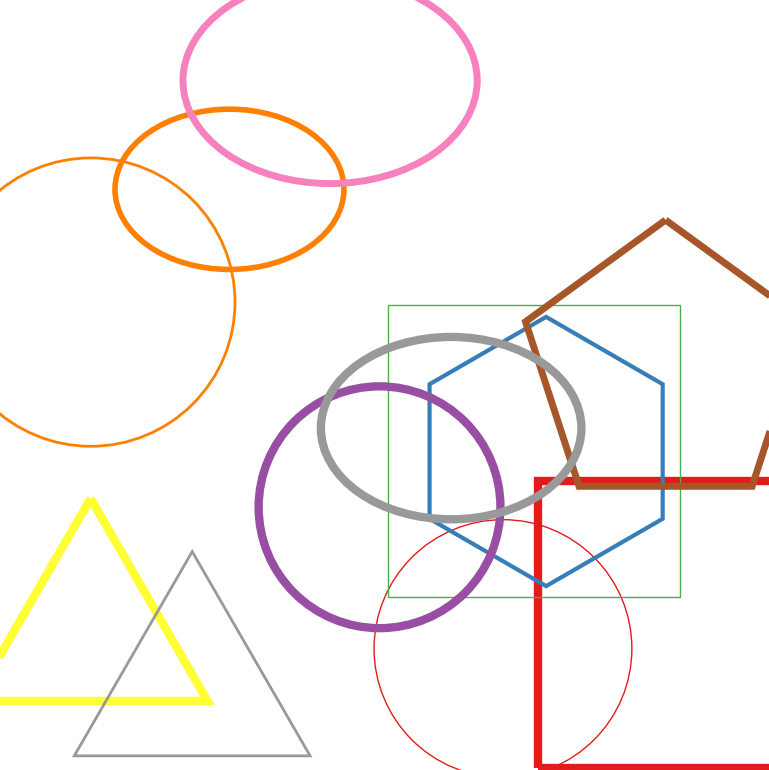[{"shape": "circle", "thickness": 0.5, "radius": 0.84, "center": [0.653, 0.158]}, {"shape": "square", "thickness": 3, "radius": 0.93, "center": [0.886, 0.189]}, {"shape": "hexagon", "thickness": 1.5, "radius": 0.87, "center": [0.709, 0.414]}, {"shape": "square", "thickness": 0.5, "radius": 0.95, "center": [0.694, 0.414]}, {"shape": "circle", "thickness": 3, "radius": 0.79, "center": [0.493, 0.341]}, {"shape": "oval", "thickness": 2, "radius": 0.74, "center": [0.298, 0.754]}, {"shape": "circle", "thickness": 1, "radius": 0.94, "center": [0.118, 0.608]}, {"shape": "triangle", "thickness": 3, "radius": 0.88, "center": [0.118, 0.177]}, {"shape": "pentagon", "thickness": 2.5, "radius": 0.96, "center": [0.864, 0.523]}, {"shape": "oval", "thickness": 2.5, "radius": 0.96, "center": [0.429, 0.895]}, {"shape": "triangle", "thickness": 1, "radius": 0.88, "center": [0.25, 0.107]}, {"shape": "oval", "thickness": 3, "radius": 0.85, "center": [0.586, 0.444]}]